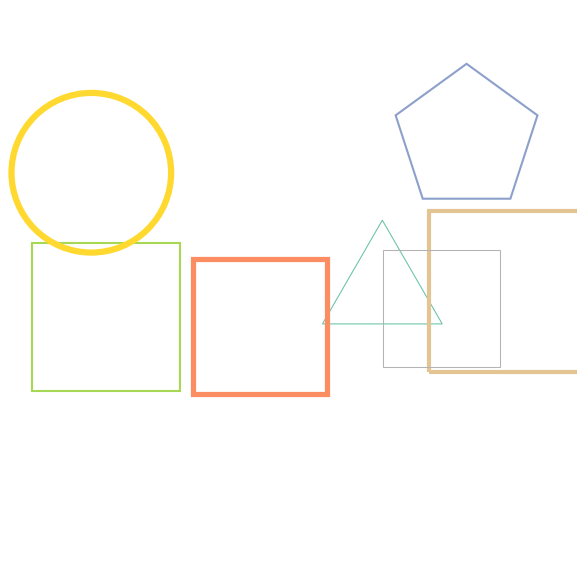[{"shape": "triangle", "thickness": 0.5, "radius": 0.6, "center": [0.662, 0.498]}, {"shape": "square", "thickness": 2.5, "radius": 0.58, "center": [0.45, 0.434]}, {"shape": "pentagon", "thickness": 1, "radius": 0.65, "center": [0.808, 0.76]}, {"shape": "square", "thickness": 1, "radius": 0.64, "center": [0.183, 0.449]}, {"shape": "circle", "thickness": 3, "radius": 0.69, "center": [0.158, 0.7]}, {"shape": "square", "thickness": 2, "radius": 0.7, "center": [0.881, 0.494]}, {"shape": "square", "thickness": 0.5, "radius": 0.5, "center": [0.764, 0.465]}]